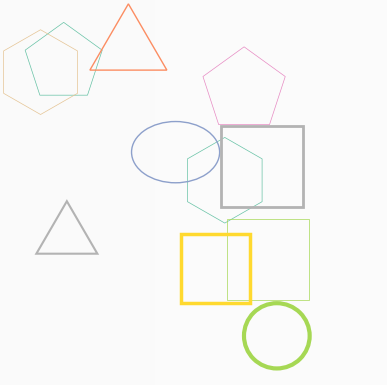[{"shape": "pentagon", "thickness": 0.5, "radius": 0.52, "center": [0.164, 0.837]}, {"shape": "hexagon", "thickness": 0.5, "radius": 0.56, "center": [0.58, 0.532]}, {"shape": "triangle", "thickness": 1, "radius": 0.57, "center": [0.331, 0.875]}, {"shape": "oval", "thickness": 1, "radius": 0.57, "center": [0.453, 0.605]}, {"shape": "pentagon", "thickness": 0.5, "radius": 0.56, "center": [0.63, 0.767]}, {"shape": "square", "thickness": 0.5, "radius": 0.53, "center": [0.692, 0.326]}, {"shape": "circle", "thickness": 3, "radius": 0.42, "center": [0.714, 0.128]}, {"shape": "square", "thickness": 2.5, "radius": 0.44, "center": [0.557, 0.303]}, {"shape": "hexagon", "thickness": 0.5, "radius": 0.55, "center": [0.105, 0.813]}, {"shape": "square", "thickness": 2, "radius": 0.53, "center": [0.676, 0.568]}, {"shape": "triangle", "thickness": 1.5, "radius": 0.45, "center": [0.173, 0.386]}]